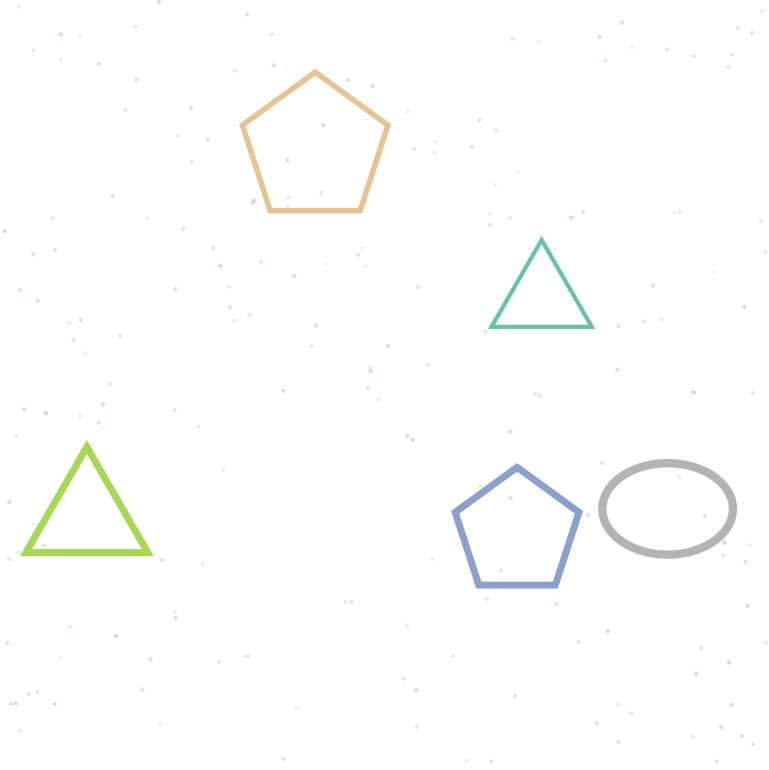[{"shape": "triangle", "thickness": 1.5, "radius": 0.38, "center": [0.703, 0.613]}, {"shape": "pentagon", "thickness": 2.5, "radius": 0.42, "center": [0.672, 0.309]}, {"shape": "triangle", "thickness": 2.5, "radius": 0.46, "center": [0.113, 0.328]}, {"shape": "pentagon", "thickness": 2, "radius": 0.5, "center": [0.409, 0.807]}, {"shape": "oval", "thickness": 3, "radius": 0.42, "center": [0.867, 0.339]}]